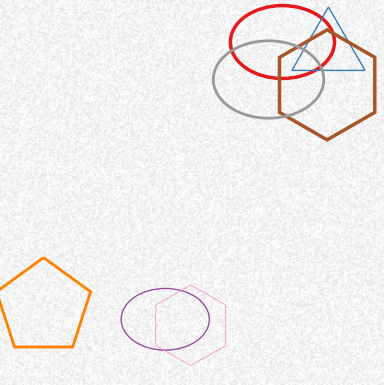[{"shape": "oval", "thickness": 2.5, "radius": 0.68, "center": [0.734, 0.891]}, {"shape": "triangle", "thickness": 1, "radius": 0.55, "center": [0.853, 0.872]}, {"shape": "oval", "thickness": 1, "radius": 0.57, "center": [0.429, 0.171]}, {"shape": "pentagon", "thickness": 2, "radius": 0.64, "center": [0.113, 0.203]}, {"shape": "hexagon", "thickness": 2.5, "radius": 0.71, "center": [0.85, 0.78]}, {"shape": "hexagon", "thickness": 0.5, "radius": 0.52, "center": [0.495, 0.155]}, {"shape": "oval", "thickness": 2, "radius": 0.72, "center": [0.698, 0.793]}]